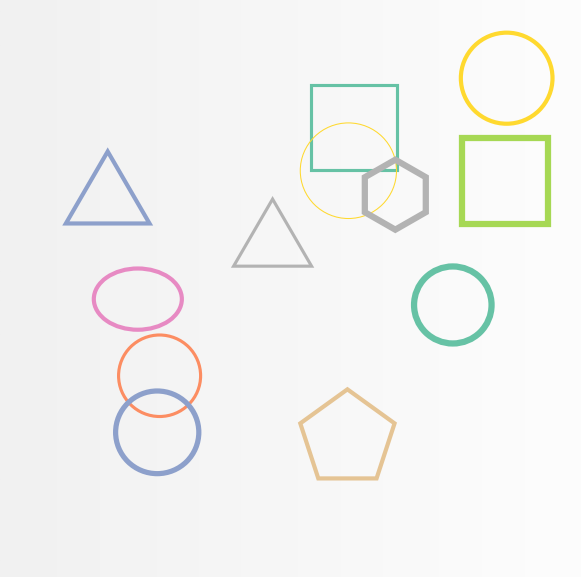[{"shape": "circle", "thickness": 3, "radius": 0.33, "center": [0.779, 0.471]}, {"shape": "square", "thickness": 1.5, "radius": 0.37, "center": [0.609, 0.778]}, {"shape": "circle", "thickness": 1.5, "radius": 0.35, "center": [0.275, 0.348]}, {"shape": "circle", "thickness": 2.5, "radius": 0.36, "center": [0.27, 0.251]}, {"shape": "triangle", "thickness": 2, "radius": 0.42, "center": [0.185, 0.654]}, {"shape": "oval", "thickness": 2, "radius": 0.38, "center": [0.237, 0.481]}, {"shape": "square", "thickness": 3, "radius": 0.37, "center": [0.869, 0.685]}, {"shape": "circle", "thickness": 2, "radius": 0.39, "center": [0.872, 0.864]}, {"shape": "circle", "thickness": 0.5, "radius": 0.41, "center": [0.599, 0.704]}, {"shape": "pentagon", "thickness": 2, "radius": 0.43, "center": [0.598, 0.24]}, {"shape": "triangle", "thickness": 1.5, "radius": 0.39, "center": [0.469, 0.577]}, {"shape": "hexagon", "thickness": 3, "radius": 0.3, "center": [0.68, 0.662]}]